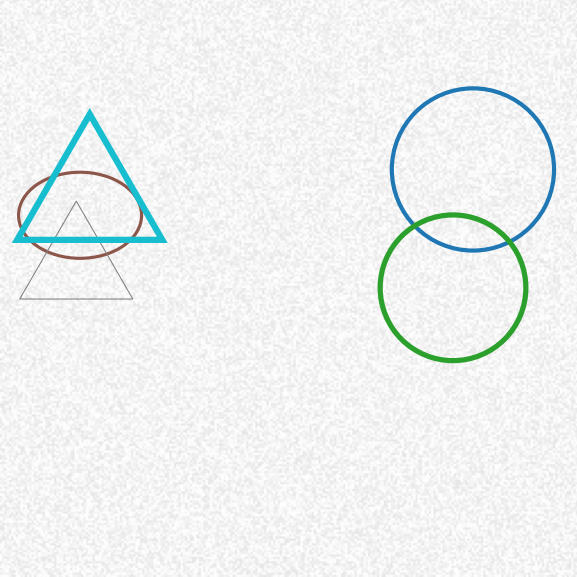[{"shape": "circle", "thickness": 2, "radius": 0.7, "center": [0.819, 0.706]}, {"shape": "circle", "thickness": 2.5, "radius": 0.63, "center": [0.784, 0.501]}, {"shape": "oval", "thickness": 1.5, "radius": 0.53, "center": [0.139, 0.626]}, {"shape": "triangle", "thickness": 0.5, "radius": 0.57, "center": [0.132, 0.538]}, {"shape": "triangle", "thickness": 3, "radius": 0.73, "center": [0.155, 0.656]}]